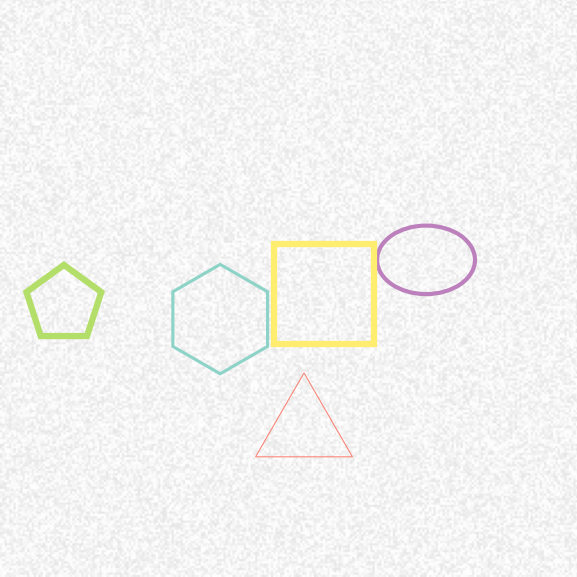[{"shape": "hexagon", "thickness": 1.5, "radius": 0.47, "center": [0.381, 0.447]}, {"shape": "triangle", "thickness": 0.5, "radius": 0.48, "center": [0.526, 0.257]}, {"shape": "pentagon", "thickness": 3, "radius": 0.34, "center": [0.111, 0.472]}, {"shape": "oval", "thickness": 2, "radius": 0.42, "center": [0.738, 0.549]}, {"shape": "square", "thickness": 3, "radius": 0.43, "center": [0.561, 0.491]}]